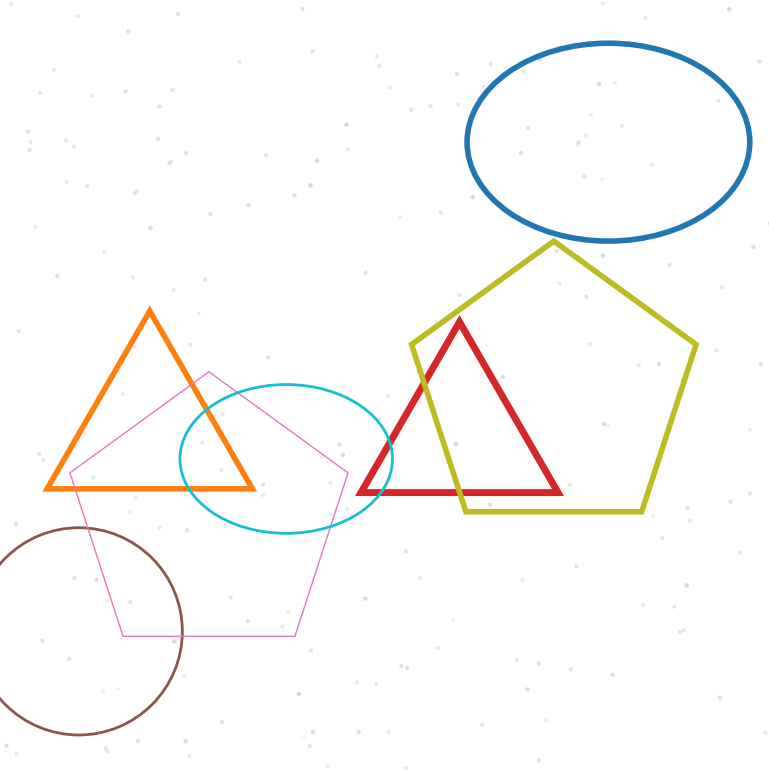[{"shape": "oval", "thickness": 2, "radius": 0.92, "center": [0.79, 0.815]}, {"shape": "triangle", "thickness": 2, "radius": 0.77, "center": [0.194, 0.442]}, {"shape": "triangle", "thickness": 2.5, "radius": 0.74, "center": [0.597, 0.434]}, {"shape": "circle", "thickness": 1, "radius": 0.67, "center": [0.102, 0.18]}, {"shape": "pentagon", "thickness": 0.5, "radius": 0.95, "center": [0.271, 0.327]}, {"shape": "pentagon", "thickness": 2, "radius": 0.97, "center": [0.719, 0.493]}, {"shape": "oval", "thickness": 1, "radius": 0.69, "center": [0.372, 0.404]}]